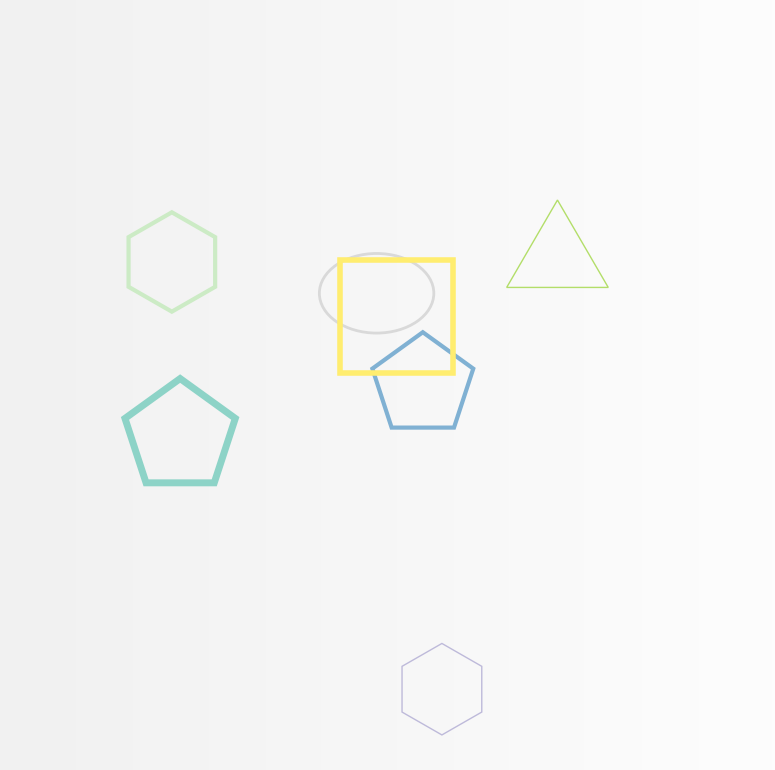[{"shape": "pentagon", "thickness": 2.5, "radius": 0.37, "center": [0.232, 0.434]}, {"shape": "hexagon", "thickness": 0.5, "radius": 0.3, "center": [0.57, 0.105]}, {"shape": "pentagon", "thickness": 1.5, "radius": 0.34, "center": [0.546, 0.5]}, {"shape": "triangle", "thickness": 0.5, "radius": 0.38, "center": [0.719, 0.665]}, {"shape": "oval", "thickness": 1, "radius": 0.37, "center": [0.486, 0.619]}, {"shape": "hexagon", "thickness": 1.5, "radius": 0.32, "center": [0.222, 0.66]}, {"shape": "square", "thickness": 2, "radius": 0.37, "center": [0.512, 0.589]}]